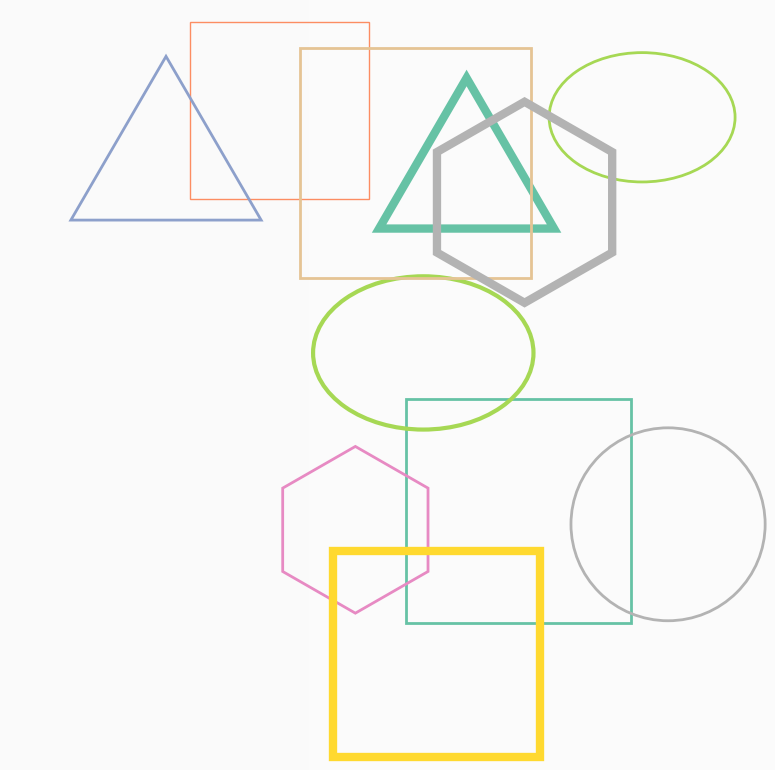[{"shape": "triangle", "thickness": 3, "radius": 0.65, "center": [0.602, 0.768]}, {"shape": "square", "thickness": 1, "radius": 0.73, "center": [0.669, 0.336]}, {"shape": "square", "thickness": 0.5, "radius": 0.58, "center": [0.36, 0.857]}, {"shape": "triangle", "thickness": 1, "radius": 0.71, "center": [0.214, 0.785]}, {"shape": "hexagon", "thickness": 1, "radius": 0.54, "center": [0.459, 0.312]}, {"shape": "oval", "thickness": 1, "radius": 0.6, "center": [0.829, 0.848]}, {"shape": "oval", "thickness": 1.5, "radius": 0.71, "center": [0.546, 0.542]}, {"shape": "square", "thickness": 3, "radius": 0.67, "center": [0.563, 0.151]}, {"shape": "square", "thickness": 1, "radius": 0.75, "center": [0.536, 0.788]}, {"shape": "circle", "thickness": 1, "radius": 0.63, "center": [0.862, 0.319]}, {"shape": "hexagon", "thickness": 3, "radius": 0.65, "center": [0.677, 0.737]}]